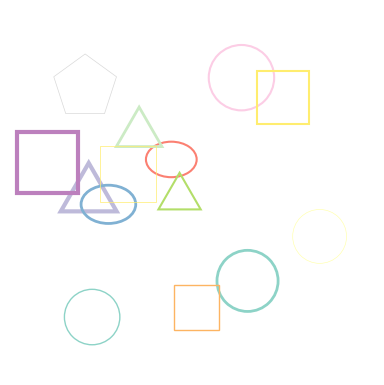[{"shape": "circle", "thickness": 1, "radius": 0.36, "center": [0.239, 0.177]}, {"shape": "circle", "thickness": 2, "radius": 0.4, "center": [0.643, 0.27]}, {"shape": "circle", "thickness": 0.5, "radius": 0.35, "center": [0.83, 0.386]}, {"shape": "triangle", "thickness": 3, "radius": 0.42, "center": [0.23, 0.493]}, {"shape": "oval", "thickness": 1.5, "radius": 0.33, "center": [0.445, 0.586]}, {"shape": "oval", "thickness": 2, "radius": 0.36, "center": [0.282, 0.469]}, {"shape": "square", "thickness": 1, "radius": 0.29, "center": [0.51, 0.201]}, {"shape": "triangle", "thickness": 1.5, "radius": 0.32, "center": [0.466, 0.488]}, {"shape": "circle", "thickness": 1.5, "radius": 0.42, "center": [0.627, 0.798]}, {"shape": "pentagon", "thickness": 0.5, "radius": 0.43, "center": [0.221, 0.774]}, {"shape": "square", "thickness": 3, "radius": 0.4, "center": [0.125, 0.577]}, {"shape": "triangle", "thickness": 2, "radius": 0.34, "center": [0.361, 0.653]}, {"shape": "square", "thickness": 0.5, "radius": 0.36, "center": [0.334, 0.547]}, {"shape": "square", "thickness": 1.5, "radius": 0.34, "center": [0.735, 0.746]}]